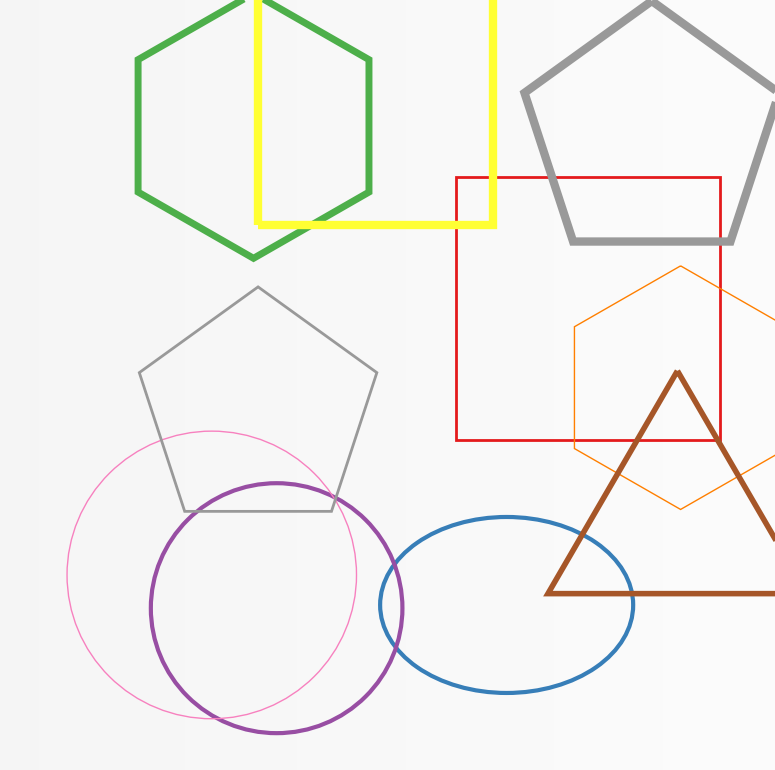[{"shape": "square", "thickness": 1, "radius": 0.85, "center": [0.759, 0.6]}, {"shape": "oval", "thickness": 1.5, "radius": 0.82, "center": [0.654, 0.214]}, {"shape": "hexagon", "thickness": 2.5, "radius": 0.86, "center": [0.327, 0.837]}, {"shape": "circle", "thickness": 1.5, "radius": 0.81, "center": [0.357, 0.21]}, {"shape": "hexagon", "thickness": 0.5, "radius": 0.79, "center": [0.878, 0.497]}, {"shape": "square", "thickness": 3, "radius": 0.76, "center": [0.485, 0.859]}, {"shape": "triangle", "thickness": 2, "radius": 0.96, "center": [0.874, 0.325]}, {"shape": "circle", "thickness": 0.5, "radius": 0.93, "center": [0.273, 0.253]}, {"shape": "pentagon", "thickness": 1, "radius": 0.81, "center": [0.333, 0.466]}, {"shape": "pentagon", "thickness": 3, "radius": 0.86, "center": [0.841, 0.826]}]